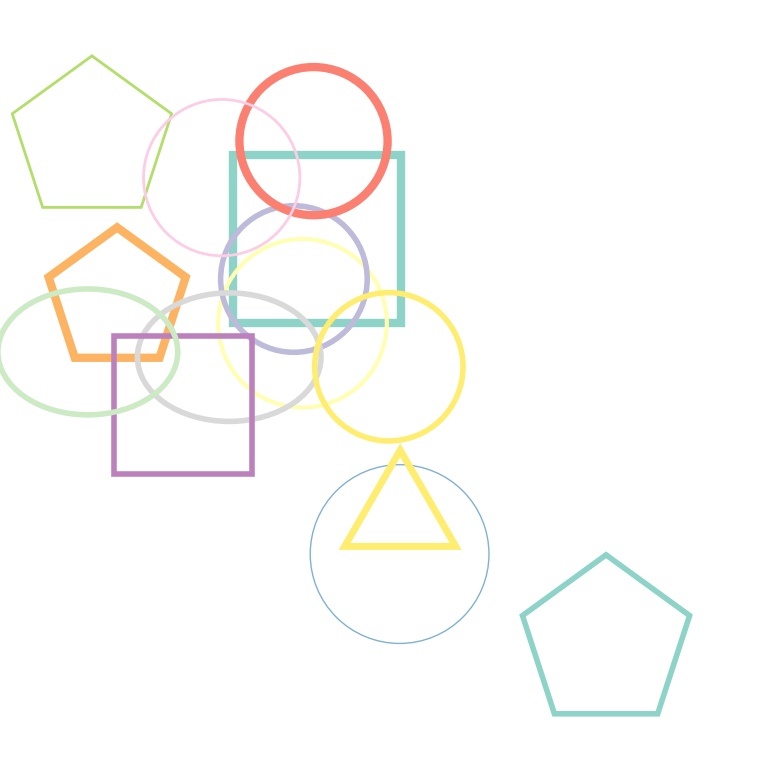[{"shape": "pentagon", "thickness": 2, "radius": 0.57, "center": [0.787, 0.165]}, {"shape": "square", "thickness": 3, "radius": 0.54, "center": [0.411, 0.69]}, {"shape": "circle", "thickness": 1.5, "radius": 0.55, "center": [0.393, 0.58]}, {"shape": "circle", "thickness": 2, "radius": 0.48, "center": [0.382, 0.638]}, {"shape": "circle", "thickness": 3, "radius": 0.48, "center": [0.407, 0.817]}, {"shape": "circle", "thickness": 0.5, "radius": 0.58, "center": [0.519, 0.28]}, {"shape": "pentagon", "thickness": 3, "radius": 0.47, "center": [0.152, 0.611]}, {"shape": "pentagon", "thickness": 1, "radius": 0.54, "center": [0.119, 0.819]}, {"shape": "circle", "thickness": 1, "radius": 0.51, "center": [0.288, 0.769]}, {"shape": "oval", "thickness": 2, "radius": 0.6, "center": [0.298, 0.536]}, {"shape": "square", "thickness": 2, "radius": 0.45, "center": [0.237, 0.474]}, {"shape": "oval", "thickness": 2, "radius": 0.58, "center": [0.114, 0.543]}, {"shape": "triangle", "thickness": 2.5, "radius": 0.42, "center": [0.52, 0.332]}, {"shape": "circle", "thickness": 2, "radius": 0.48, "center": [0.505, 0.524]}]